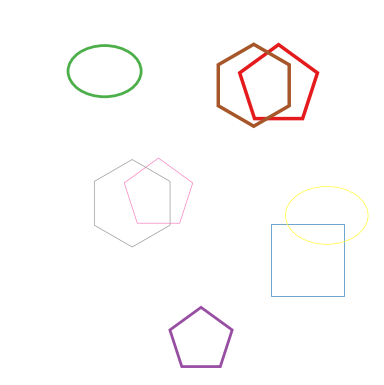[{"shape": "pentagon", "thickness": 2.5, "radius": 0.53, "center": [0.724, 0.778]}, {"shape": "square", "thickness": 0.5, "radius": 0.47, "center": [0.799, 0.325]}, {"shape": "oval", "thickness": 2, "radius": 0.47, "center": [0.272, 0.815]}, {"shape": "pentagon", "thickness": 2, "radius": 0.43, "center": [0.522, 0.117]}, {"shape": "oval", "thickness": 0.5, "radius": 0.54, "center": [0.849, 0.44]}, {"shape": "hexagon", "thickness": 2.5, "radius": 0.53, "center": [0.659, 0.779]}, {"shape": "pentagon", "thickness": 0.5, "radius": 0.47, "center": [0.412, 0.496]}, {"shape": "hexagon", "thickness": 0.5, "radius": 0.57, "center": [0.343, 0.472]}]